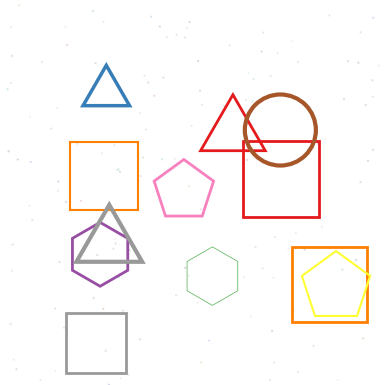[{"shape": "triangle", "thickness": 2, "radius": 0.48, "center": [0.605, 0.657]}, {"shape": "square", "thickness": 2, "radius": 0.49, "center": [0.73, 0.536]}, {"shape": "triangle", "thickness": 2.5, "radius": 0.35, "center": [0.276, 0.76]}, {"shape": "hexagon", "thickness": 0.5, "radius": 0.38, "center": [0.552, 0.283]}, {"shape": "hexagon", "thickness": 2, "radius": 0.41, "center": [0.26, 0.339]}, {"shape": "square", "thickness": 2, "radius": 0.49, "center": [0.856, 0.261]}, {"shape": "square", "thickness": 1.5, "radius": 0.44, "center": [0.27, 0.542]}, {"shape": "pentagon", "thickness": 1.5, "radius": 0.47, "center": [0.873, 0.255]}, {"shape": "circle", "thickness": 3, "radius": 0.46, "center": [0.728, 0.662]}, {"shape": "pentagon", "thickness": 2, "radius": 0.41, "center": [0.478, 0.504]}, {"shape": "triangle", "thickness": 3, "radius": 0.49, "center": [0.284, 0.369]}, {"shape": "square", "thickness": 2, "radius": 0.39, "center": [0.249, 0.109]}]